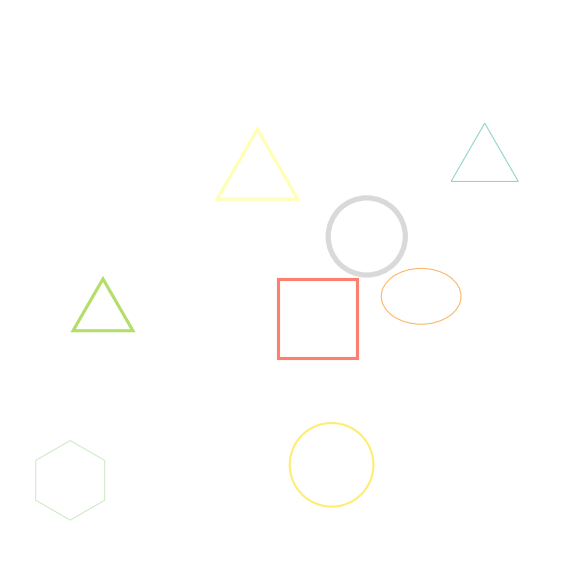[{"shape": "triangle", "thickness": 0.5, "radius": 0.34, "center": [0.839, 0.719]}, {"shape": "triangle", "thickness": 1.5, "radius": 0.4, "center": [0.446, 0.695]}, {"shape": "square", "thickness": 1.5, "radius": 0.34, "center": [0.549, 0.447]}, {"shape": "oval", "thickness": 0.5, "radius": 0.35, "center": [0.729, 0.486]}, {"shape": "triangle", "thickness": 1.5, "radius": 0.3, "center": [0.178, 0.456]}, {"shape": "circle", "thickness": 2.5, "radius": 0.33, "center": [0.635, 0.59]}, {"shape": "hexagon", "thickness": 0.5, "radius": 0.34, "center": [0.122, 0.167]}, {"shape": "circle", "thickness": 1, "radius": 0.36, "center": [0.574, 0.194]}]